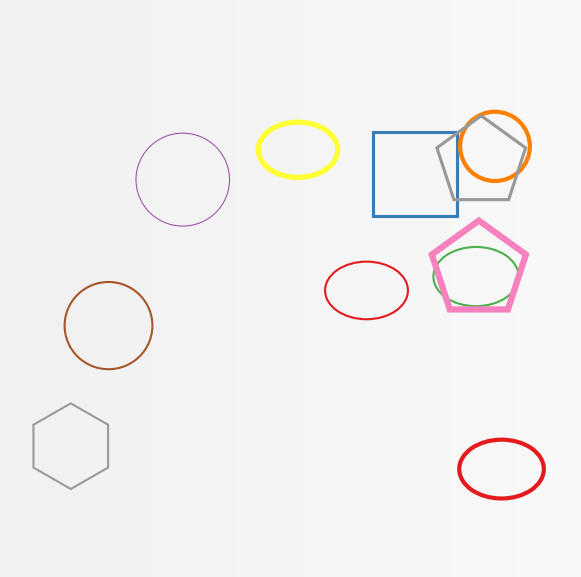[{"shape": "oval", "thickness": 2, "radius": 0.36, "center": [0.863, 0.187]}, {"shape": "oval", "thickness": 1, "radius": 0.36, "center": [0.631, 0.496]}, {"shape": "square", "thickness": 1.5, "radius": 0.36, "center": [0.714, 0.697]}, {"shape": "oval", "thickness": 1, "radius": 0.37, "center": [0.819, 0.52]}, {"shape": "circle", "thickness": 0.5, "radius": 0.4, "center": [0.314, 0.688]}, {"shape": "circle", "thickness": 2, "radius": 0.3, "center": [0.852, 0.746]}, {"shape": "oval", "thickness": 2.5, "radius": 0.34, "center": [0.513, 0.74]}, {"shape": "circle", "thickness": 1, "radius": 0.38, "center": [0.187, 0.435]}, {"shape": "pentagon", "thickness": 3, "radius": 0.43, "center": [0.824, 0.532]}, {"shape": "pentagon", "thickness": 1.5, "radius": 0.4, "center": [0.828, 0.718]}, {"shape": "hexagon", "thickness": 1, "radius": 0.37, "center": [0.122, 0.227]}]